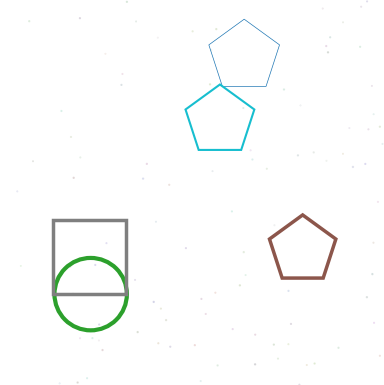[{"shape": "pentagon", "thickness": 0.5, "radius": 0.48, "center": [0.634, 0.854]}, {"shape": "circle", "thickness": 3, "radius": 0.47, "center": [0.236, 0.236]}, {"shape": "pentagon", "thickness": 2.5, "radius": 0.45, "center": [0.786, 0.351]}, {"shape": "square", "thickness": 2.5, "radius": 0.48, "center": [0.232, 0.332]}, {"shape": "pentagon", "thickness": 1.5, "radius": 0.47, "center": [0.571, 0.687]}]